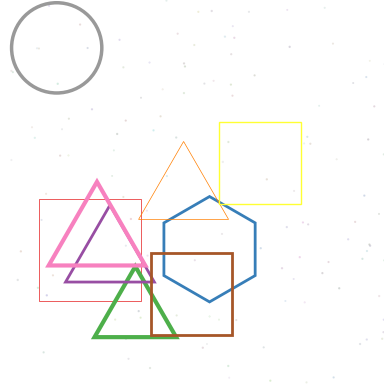[{"shape": "square", "thickness": 0.5, "radius": 0.66, "center": [0.234, 0.35]}, {"shape": "hexagon", "thickness": 2, "radius": 0.68, "center": [0.544, 0.353]}, {"shape": "triangle", "thickness": 3, "radius": 0.61, "center": [0.352, 0.186]}, {"shape": "triangle", "thickness": 2, "radius": 0.67, "center": [0.286, 0.334]}, {"shape": "triangle", "thickness": 0.5, "radius": 0.67, "center": [0.477, 0.498]}, {"shape": "square", "thickness": 1, "radius": 0.53, "center": [0.674, 0.577]}, {"shape": "square", "thickness": 2, "radius": 0.53, "center": [0.497, 0.236]}, {"shape": "triangle", "thickness": 3, "radius": 0.72, "center": [0.252, 0.383]}, {"shape": "circle", "thickness": 2.5, "radius": 0.59, "center": [0.147, 0.876]}]